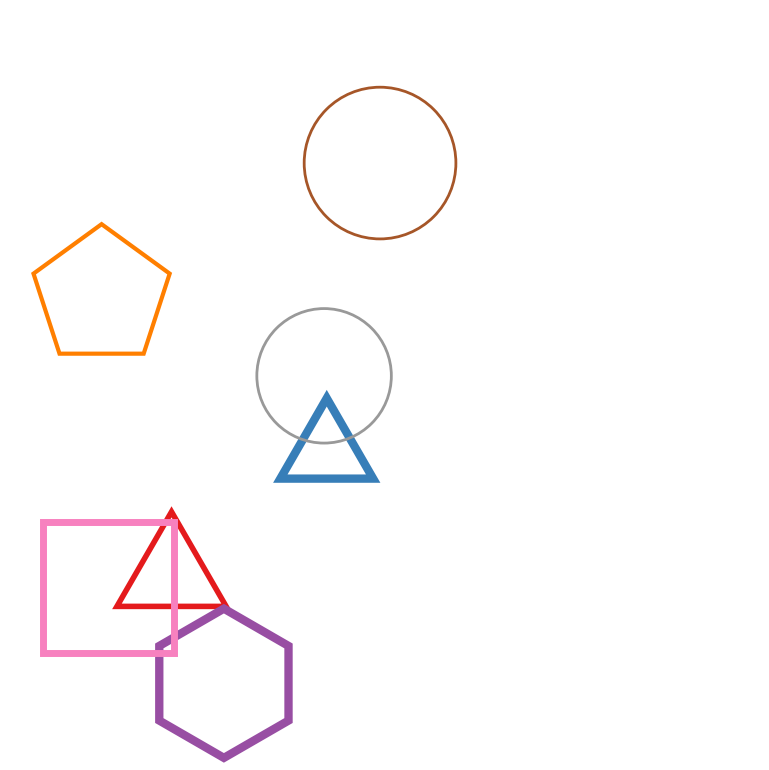[{"shape": "triangle", "thickness": 2, "radius": 0.41, "center": [0.223, 0.253]}, {"shape": "triangle", "thickness": 3, "radius": 0.35, "center": [0.424, 0.413]}, {"shape": "hexagon", "thickness": 3, "radius": 0.48, "center": [0.291, 0.113]}, {"shape": "pentagon", "thickness": 1.5, "radius": 0.46, "center": [0.132, 0.616]}, {"shape": "circle", "thickness": 1, "radius": 0.49, "center": [0.494, 0.788]}, {"shape": "square", "thickness": 2.5, "radius": 0.42, "center": [0.141, 0.237]}, {"shape": "circle", "thickness": 1, "radius": 0.44, "center": [0.421, 0.512]}]